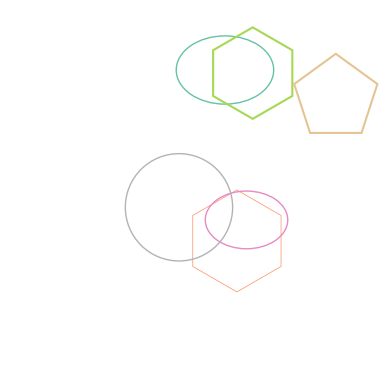[{"shape": "oval", "thickness": 1, "radius": 0.63, "center": [0.584, 0.818]}, {"shape": "hexagon", "thickness": 0.5, "radius": 0.66, "center": [0.615, 0.374]}, {"shape": "oval", "thickness": 1, "radius": 0.54, "center": [0.64, 0.429]}, {"shape": "hexagon", "thickness": 1.5, "radius": 0.59, "center": [0.656, 0.81]}, {"shape": "pentagon", "thickness": 1.5, "radius": 0.57, "center": [0.872, 0.747]}, {"shape": "circle", "thickness": 1, "radius": 0.7, "center": [0.465, 0.462]}]